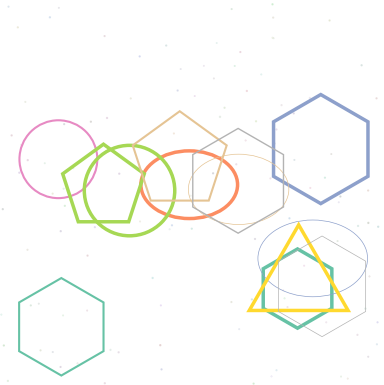[{"shape": "hexagon", "thickness": 1.5, "radius": 0.63, "center": [0.159, 0.151]}, {"shape": "hexagon", "thickness": 2.5, "radius": 0.51, "center": [0.773, 0.25]}, {"shape": "oval", "thickness": 2.5, "radius": 0.63, "center": [0.492, 0.52]}, {"shape": "oval", "thickness": 0.5, "radius": 0.71, "center": [0.812, 0.329]}, {"shape": "hexagon", "thickness": 2.5, "radius": 0.71, "center": [0.833, 0.613]}, {"shape": "circle", "thickness": 1.5, "radius": 0.51, "center": [0.152, 0.586]}, {"shape": "circle", "thickness": 2.5, "radius": 0.59, "center": [0.336, 0.505]}, {"shape": "pentagon", "thickness": 2.5, "radius": 0.56, "center": [0.269, 0.514]}, {"shape": "triangle", "thickness": 2.5, "radius": 0.74, "center": [0.776, 0.268]}, {"shape": "oval", "thickness": 0.5, "radius": 0.65, "center": [0.62, 0.508]}, {"shape": "pentagon", "thickness": 1.5, "radius": 0.64, "center": [0.467, 0.583]}, {"shape": "hexagon", "thickness": 0.5, "radius": 0.65, "center": [0.837, 0.256]}, {"shape": "hexagon", "thickness": 1, "radius": 0.68, "center": [0.619, 0.53]}]